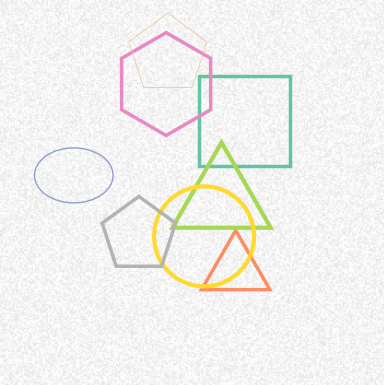[{"shape": "square", "thickness": 2.5, "radius": 0.59, "center": [0.635, 0.686]}, {"shape": "triangle", "thickness": 2.5, "radius": 0.51, "center": [0.612, 0.299]}, {"shape": "oval", "thickness": 1, "radius": 0.51, "center": [0.192, 0.544]}, {"shape": "hexagon", "thickness": 2.5, "radius": 0.67, "center": [0.432, 0.782]}, {"shape": "triangle", "thickness": 3, "radius": 0.74, "center": [0.575, 0.482]}, {"shape": "circle", "thickness": 3, "radius": 0.65, "center": [0.53, 0.386]}, {"shape": "pentagon", "thickness": 0.5, "radius": 0.53, "center": [0.436, 0.859]}, {"shape": "pentagon", "thickness": 2.5, "radius": 0.5, "center": [0.361, 0.389]}]